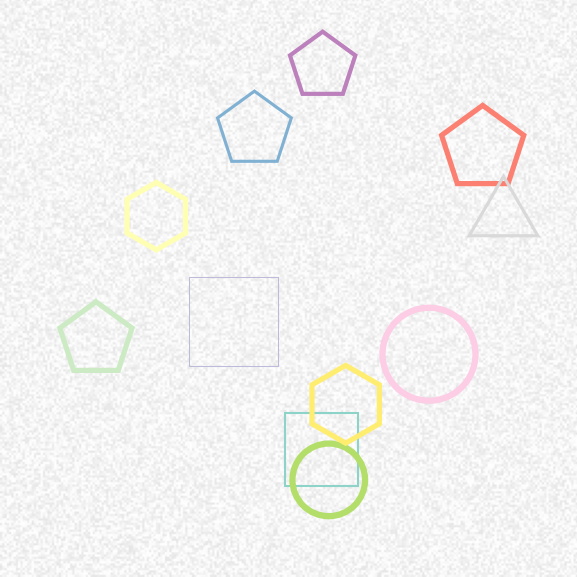[{"shape": "square", "thickness": 1, "radius": 0.31, "center": [0.557, 0.221]}, {"shape": "hexagon", "thickness": 2.5, "radius": 0.29, "center": [0.271, 0.625]}, {"shape": "square", "thickness": 0.5, "radius": 0.38, "center": [0.404, 0.442]}, {"shape": "pentagon", "thickness": 2.5, "radius": 0.37, "center": [0.836, 0.742]}, {"shape": "pentagon", "thickness": 1.5, "radius": 0.34, "center": [0.441, 0.774]}, {"shape": "circle", "thickness": 3, "radius": 0.31, "center": [0.569, 0.168]}, {"shape": "circle", "thickness": 3, "radius": 0.4, "center": [0.743, 0.386]}, {"shape": "triangle", "thickness": 1.5, "radius": 0.34, "center": [0.872, 0.625]}, {"shape": "pentagon", "thickness": 2, "radius": 0.3, "center": [0.559, 0.885]}, {"shape": "pentagon", "thickness": 2.5, "radius": 0.33, "center": [0.166, 0.411]}, {"shape": "hexagon", "thickness": 2.5, "radius": 0.34, "center": [0.599, 0.299]}]